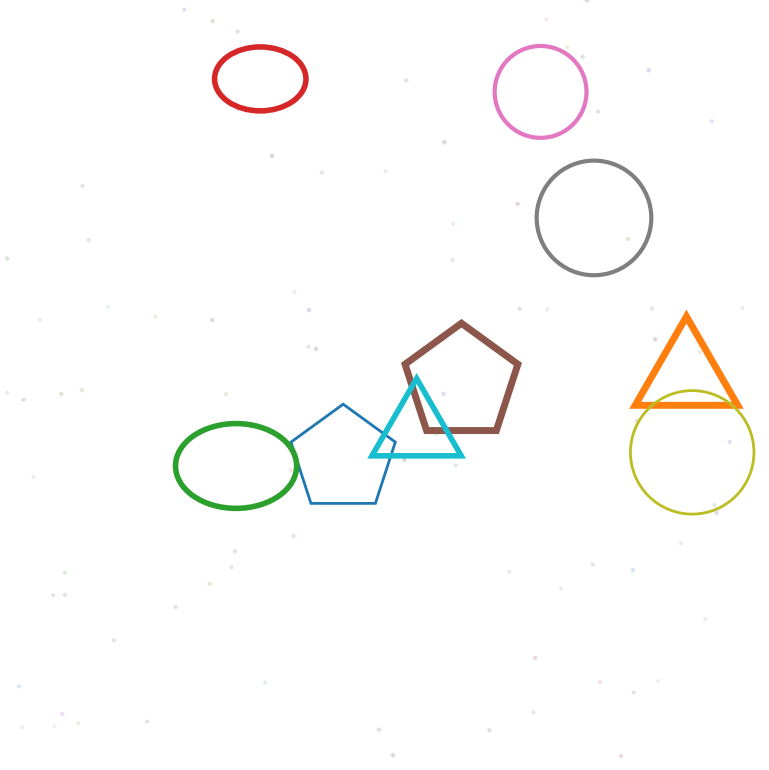[{"shape": "pentagon", "thickness": 1, "radius": 0.36, "center": [0.446, 0.404]}, {"shape": "triangle", "thickness": 2.5, "radius": 0.38, "center": [0.891, 0.512]}, {"shape": "oval", "thickness": 2, "radius": 0.39, "center": [0.307, 0.395]}, {"shape": "oval", "thickness": 2, "radius": 0.3, "center": [0.338, 0.898]}, {"shape": "pentagon", "thickness": 2.5, "radius": 0.39, "center": [0.599, 0.503]}, {"shape": "circle", "thickness": 1.5, "radius": 0.3, "center": [0.702, 0.881]}, {"shape": "circle", "thickness": 1.5, "radius": 0.37, "center": [0.771, 0.717]}, {"shape": "circle", "thickness": 1, "radius": 0.4, "center": [0.899, 0.413]}, {"shape": "triangle", "thickness": 2, "radius": 0.33, "center": [0.541, 0.441]}]